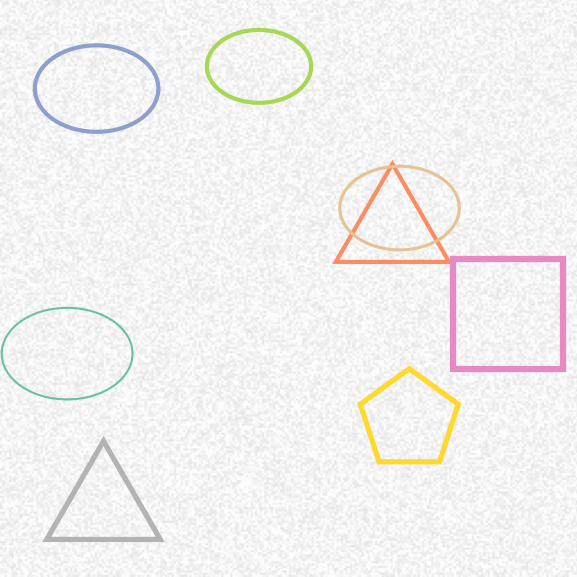[{"shape": "oval", "thickness": 1, "radius": 0.57, "center": [0.116, 0.387]}, {"shape": "triangle", "thickness": 2, "radius": 0.57, "center": [0.68, 0.602]}, {"shape": "oval", "thickness": 2, "radius": 0.53, "center": [0.167, 0.846]}, {"shape": "square", "thickness": 3, "radius": 0.47, "center": [0.879, 0.455]}, {"shape": "oval", "thickness": 2, "radius": 0.45, "center": [0.449, 0.884]}, {"shape": "pentagon", "thickness": 2.5, "radius": 0.45, "center": [0.709, 0.272]}, {"shape": "oval", "thickness": 1.5, "radius": 0.52, "center": [0.692, 0.639]}, {"shape": "triangle", "thickness": 2.5, "radius": 0.57, "center": [0.179, 0.122]}]